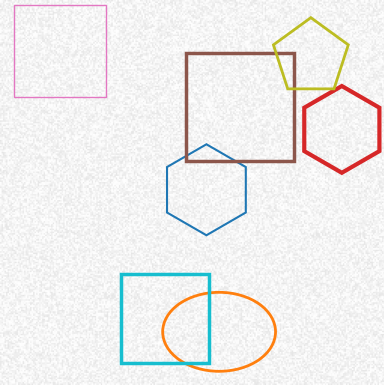[{"shape": "hexagon", "thickness": 1.5, "radius": 0.59, "center": [0.536, 0.507]}, {"shape": "oval", "thickness": 2, "radius": 0.73, "center": [0.569, 0.138]}, {"shape": "hexagon", "thickness": 3, "radius": 0.56, "center": [0.888, 0.664]}, {"shape": "square", "thickness": 2.5, "radius": 0.7, "center": [0.624, 0.721]}, {"shape": "square", "thickness": 1, "radius": 0.6, "center": [0.156, 0.868]}, {"shape": "pentagon", "thickness": 2, "radius": 0.51, "center": [0.807, 0.852]}, {"shape": "square", "thickness": 2.5, "radius": 0.58, "center": [0.428, 0.172]}]